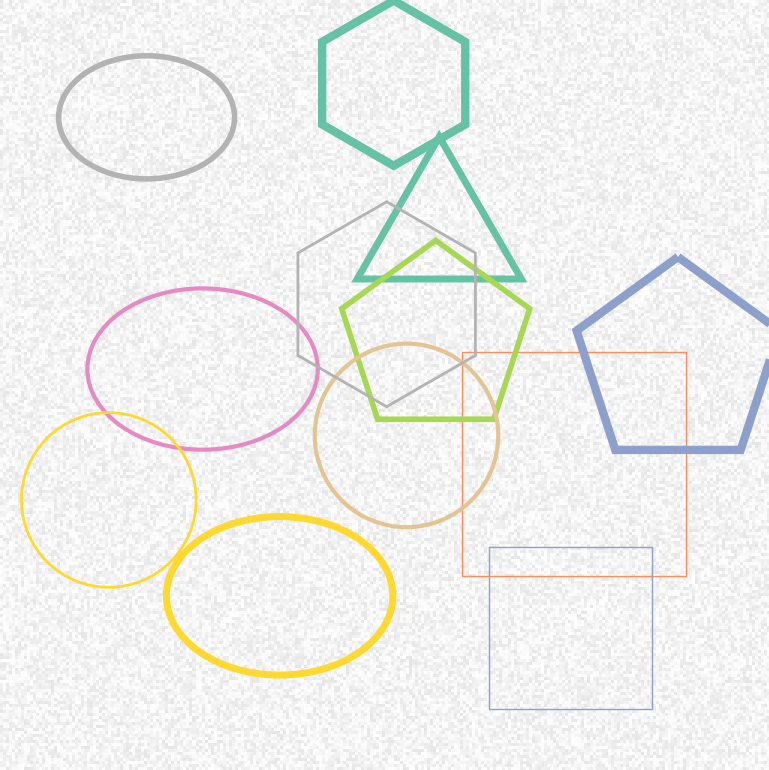[{"shape": "triangle", "thickness": 2.5, "radius": 0.62, "center": [0.57, 0.699]}, {"shape": "hexagon", "thickness": 3, "radius": 0.54, "center": [0.511, 0.892]}, {"shape": "square", "thickness": 0.5, "radius": 0.73, "center": [0.746, 0.398]}, {"shape": "square", "thickness": 0.5, "radius": 0.53, "center": [0.741, 0.184]}, {"shape": "pentagon", "thickness": 3, "radius": 0.69, "center": [0.881, 0.528]}, {"shape": "oval", "thickness": 1.5, "radius": 0.75, "center": [0.263, 0.521]}, {"shape": "pentagon", "thickness": 2, "radius": 0.64, "center": [0.566, 0.559]}, {"shape": "oval", "thickness": 2.5, "radius": 0.74, "center": [0.363, 0.226]}, {"shape": "circle", "thickness": 1, "radius": 0.57, "center": [0.141, 0.351]}, {"shape": "circle", "thickness": 1.5, "radius": 0.6, "center": [0.528, 0.435]}, {"shape": "hexagon", "thickness": 1, "radius": 0.67, "center": [0.502, 0.605]}, {"shape": "oval", "thickness": 2, "radius": 0.57, "center": [0.19, 0.848]}]